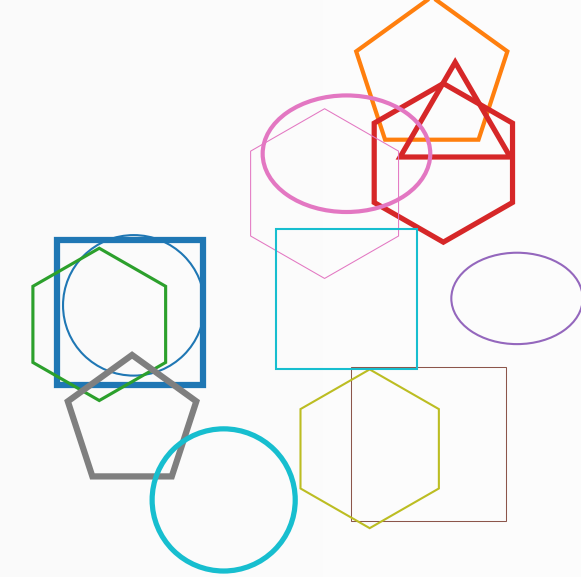[{"shape": "circle", "thickness": 1, "radius": 0.61, "center": [0.23, 0.47]}, {"shape": "square", "thickness": 3, "radius": 0.63, "center": [0.223, 0.459]}, {"shape": "pentagon", "thickness": 2, "radius": 0.68, "center": [0.743, 0.868]}, {"shape": "hexagon", "thickness": 1.5, "radius": 0.66, "center": [0.171, 0.437]}, {"shape": "hexagon", "thickness": 2.5, "radius": 0.69, "center": [0.763, 0.717]}, {"shape": "triangle", "thickness": 2.5, "radius": 0.55, "center": [0.783, 0.782]}, {"shape": "oval", "thickness": 1, "radius": 0.57, "center": [0.889, 0.482]}, {"shape": "square", "thickness": 0.5, "radius": 0.67, "center": [0.737, 0.23]}, {"shape": "oval", "thickness": 2, "radius": 0.72, "center": [0.596, 0.733]}, {"shape": "hexagon", "thickness": 0.5, "radius": 0.73, "center": [0.558, 0.664]}, {"shape": "pentagon", "thickness": 3, "radius": 0.58, "center": [0.227, 0.268]}, {"shape": "hexagon", "thickness": 1, "radius": 0.69, "center": [0.636, 0.222]}, {"shape": "circle", "thickness": 2.5, "radius": 0.62, "center": [0.385, 0.133]}, {"shape": "square", "thickness": 1, "radius": 0.61, "center": [0.596, 0.481]}]